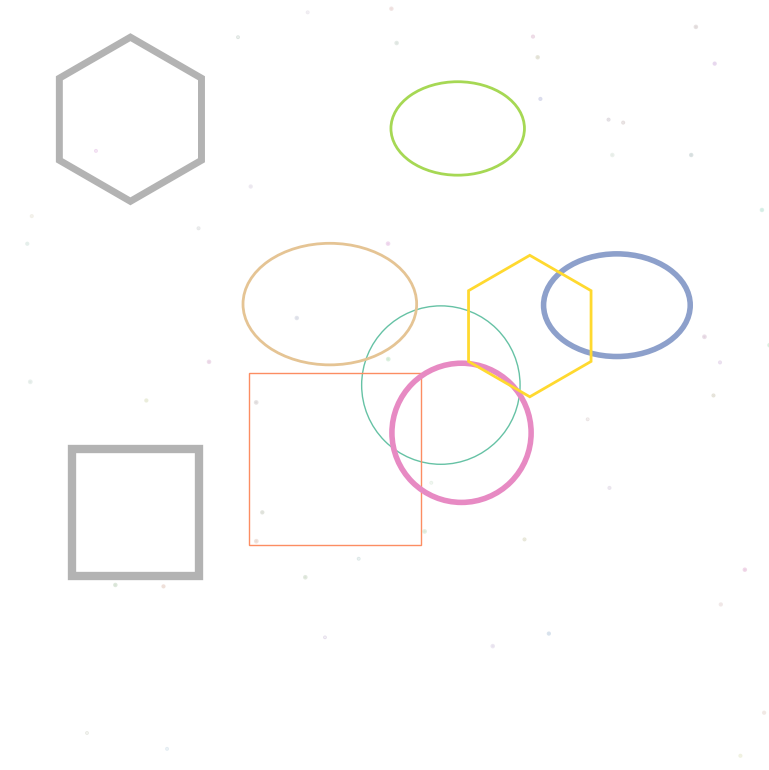[{"shape": "circle", "thickness": 0.5, "radius": 0.51, "center": [0.573, 0.5]}, {"shape": "square", "thickness": 0.5, "radius": 0.56, "center": [0.435, 0.404]}, {"shape": "oval", "thickness": 2, "radius": 0.48, "center": [0.801, 0.604]}, {"shape": "circle", "thickness": 2, "radius": 0.45, "center": [0.599, 0.438]}, {"shape": "oval", "thickness": 1, "radius": 0.43, "center": [0.594, 0.833]}, {"shape": "hexagon", "thickness": 1, "radius": 0.46, "center": [0.688, 0.577]}, {"shape": "oval", "thickness": 1, "radius": 0.56, "center": [0.428, 0.605]}, {"shape": "square", "thickness": 3, "radius": 0.41, "center": [0.176, 0.335]}, {"shape": "hexagon", "thickness": 2.5, "radius": 0.53, "center": [0.169, 0.845]}]